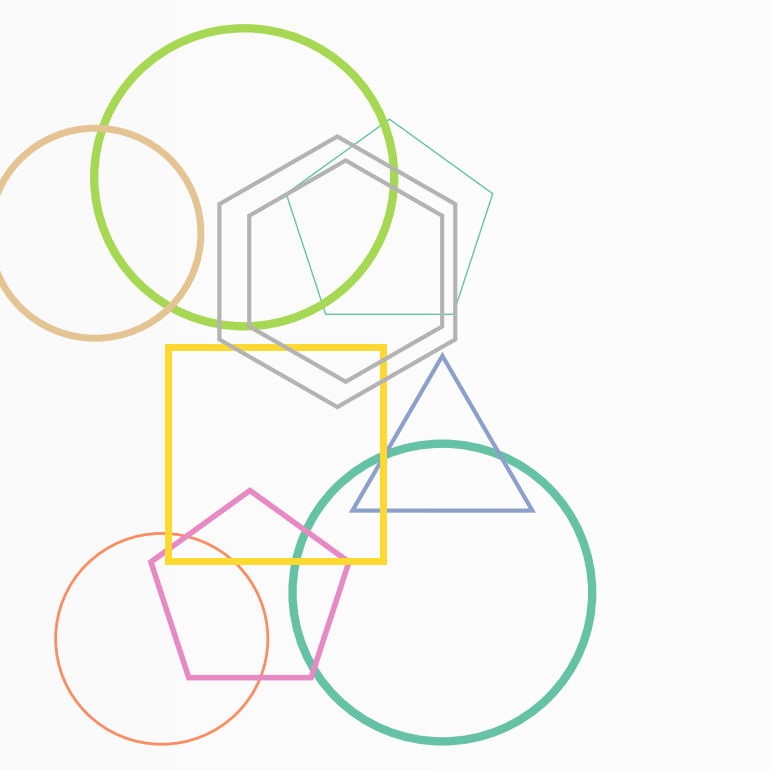[{"shape": "pentagon", "thickness": 0.5, "radius": 0.7, "center": [0.503, 0.705]}, {"shape": "circle", "thickness": 3, "radius": 0.97, "center": [0.571, 0.23]}, {"shape": "circle", "thickness": 1, "radius": 0.68, "center": [0.209, 0.17]}, {"shape": "triangle", "thickness": 1.5, "radius": 0.67, "center": [0.571, 0.404]}, {"shape": "pentagon", "thickness": 2, "radius": 0.67, "center": [0.322, 0.229]}, {"shape": "circle", "thickness": 3, "radius": 0.97, "center": [0.315, 0.77]}, {"shape": "square", "thickness": 2.5, "radius": 0.69, "center": [0.356, 0.411]}, {"shape": "circle", "thickness": 2.5, "radius": 0.68, "center": [0.123, 0.697]}, {"shape": "hexagon", "thickness": 1.5, "radius": 0.88, "center": [0.435, 0.647]}, {"shape": "hexagon", "thickness": 1.5, "radius": 0.72, "center": [0.446, 0.648]}]